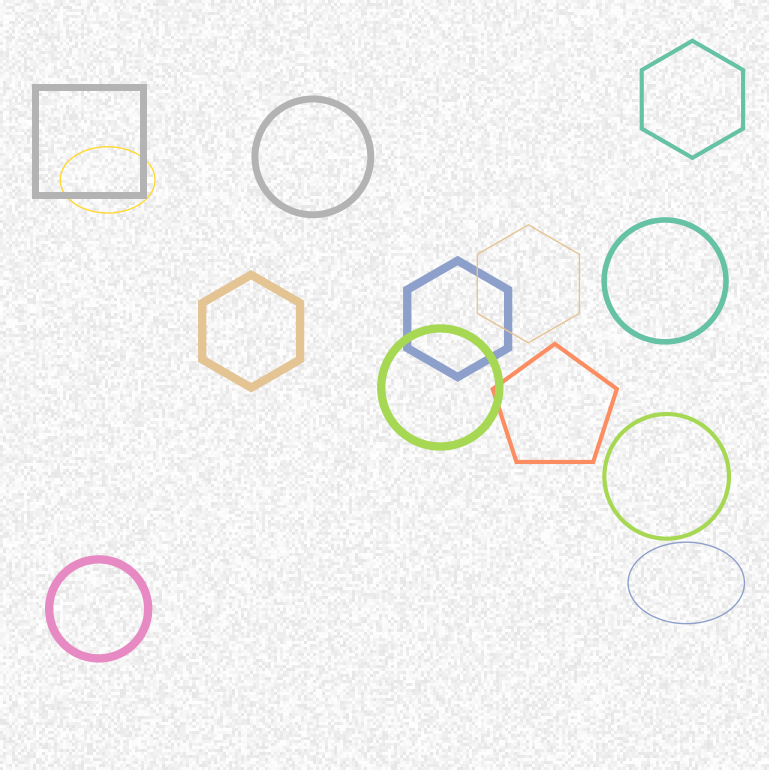[{"shape": "circle", "thickness": 2, "radius": 0.4, "center": [0.864, 0.635]}, {"shape": "hexagon", "thickness": 1.5, "radius": 0.38, "center": [0.899, 0.871]}, {"shape": "pentagon", "thickness": 1.5, "radius": 0.42, "center": [0.721, 0.469]}, {"shape": "oval", "thickness": 0.5, "radius": 0.38, "center": [0.891, 0.243]}, {"shape": "hexagon", "thickness": 3, "radius": 0.38, "center": [0.594, 0.586]}, {"shape": "circle", "thickness": 3, "radius": 0.32, "center": [0.128, 0.209]}, {"shape": "circle", "thickness": 3, "radius": 0.38, "center": [0.572, 0.497]}, {"shape": "circle", "thickness": 1.5, "radius": 0.4, "center": [0.866, 0.381]}, {"shape": "oval", "thickness": 0.5, "radius": 0.31, "center": [0.14, 0.766]}, {"shape": "hexagon", "thickness": 3, "radius": 0.37, "center": [0.326, 0.57]}, {"shape": "hexagon", "thickness": 0.5, "radius": 0.38, "center": [0.686, 0.631]}, {"shape": "circle", "thickness": 2.5, "radius": 0.38, "center": [0.406, 0.796]}, {"shape": "square", "thickness": 2.5, "radius": 0.35, "center": [0.115, 0.816]}]